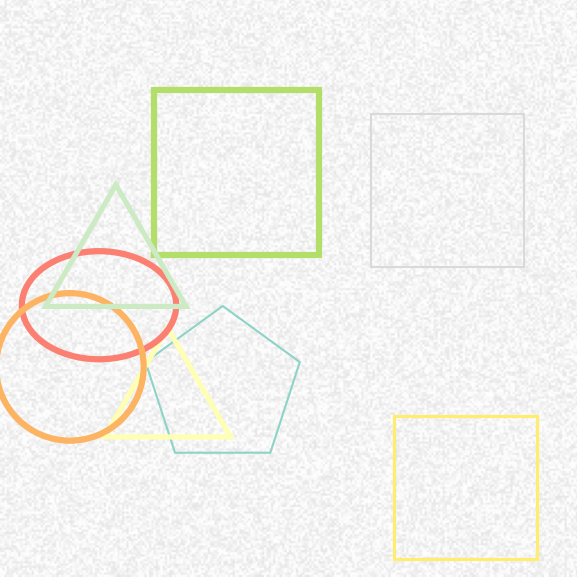[{"shape": "pentagon", "thickness": 1, "radius": 0.7, "center": [0.386, 0.329]}, {"shape": "triangle", "thickness": 2.5, "radius": 0.63, "center": [0.29, 0.306]}, {"shape": "oval", "thickness": 3, "radius": 0.67, "center": [0.172, 0.471]}, {"shape": "circle", "thickness": 3, "radius": 0.64, "center": [0.121, 0.364]}, {"shape": "square", "thickness": 3, "radius": 0.71, "center": [0.41, 0.701]}, {"shape": "square", "thickness": 1, "radius": 0.66, "center": [0.775, 0.669]}, {"shape": "triangle", "thickness": 2.5, "radius": 0.7, "center": [0.201, 0.539]}, {"shape": "square", "thickness": 1.5, "radius": 0.62, "center": [0.806, 0.155]}]